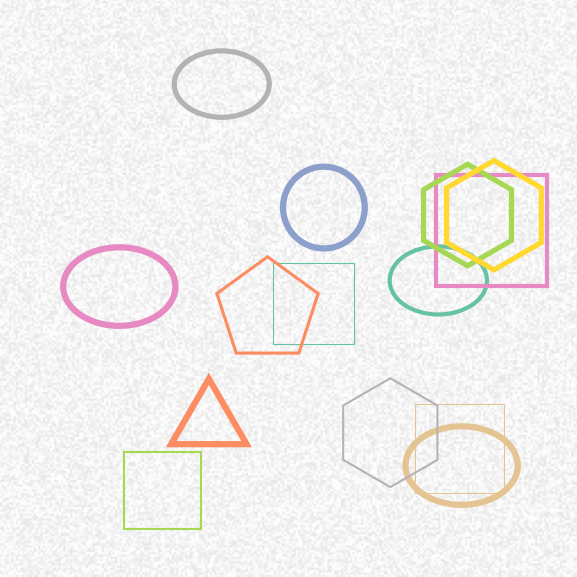[{"shape": "square", "thickness": 0.5, "radius": 0.35, "center": [0.543, 0.473]}, {"shape": "oval", "thickness": 2, "radius": 0.42, "center": [0.759, 0.514]}, {"shape": "triangle", "thickness": 3, "radius": 0.38, "center": [0.362, 0.268]}, {"shape": "pentagon", "thickness": 1.5, "radius": 0.46, "center": [0.463, 0.462]}, {"shape": "circle", "thickness": 3, "radius": 0.35, "center": [0.561, 0.64]}, {"shape": "oval", "thickness": 3, "radius": 0.49, "center": [0.207, 0.503]}, {"shape": "square", "thickness": 2, "radius": 0.48, "center": [0.85, 0.6]}, {"shape": "hexagon", "thickness": 2.5, "radius": 0.44, "center": [0.81, 0.627]}, {"shape": "square", "thickness": 1, "radius": 0.33, "center": [0.282, 0.15]}, {"shape": "hexagon", "thickness": 2.5, "radius": 0.47, "center": [0.855, 0.626]}, {"shape": "square", "thickness": 0.5, "radius": 0.39, "center": [0.796, 0.222]}, {"shape": "oval", "thickness": 3, "radius": 0.49, "center": [0.799, 0.193]}, {"shape": "hexagon", "thickness": 1, "radius": 0.47, "center": [0.676, 0.25]}, {"shape": "oval", "thickness": 2.5, "radius": 0.41, "center": [0.384, 0.854]}]